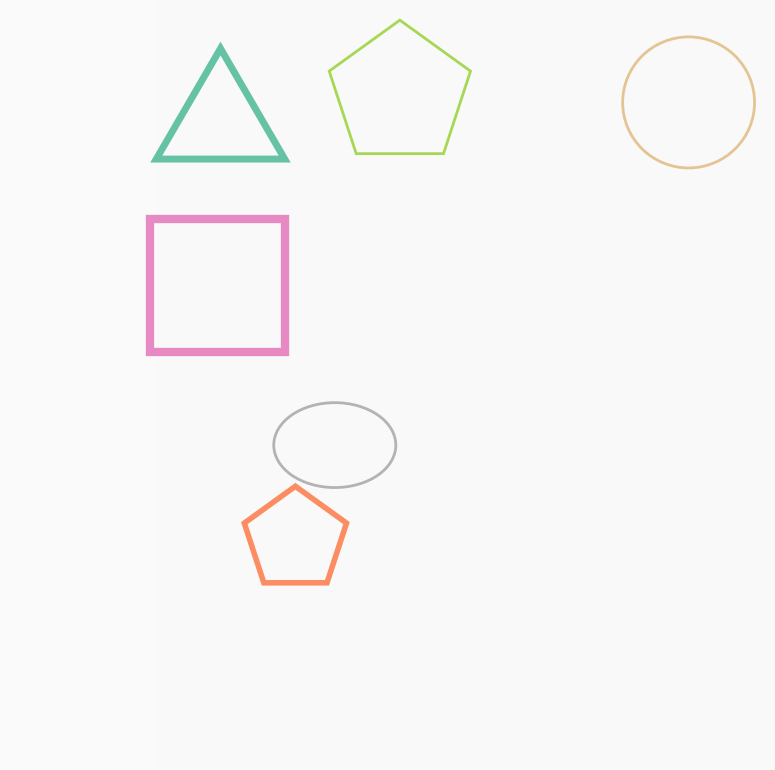[{"shape": "triangle", "thickness": 2.5, "radius": 0.48, "center": [0.285, 0.841]}, {"shape": "pentagon", "thickness": 2, "radius": 0.35, "center": [0.381, 0.299]}, {"shape": "square", "thickness": 3, "radius": 0.43, "center": [0.281, 0.629]}, {"shape": "pentagon", "thickness": 1, "radius": 0.48, "center": [0.516, 0.878]}, {"shape": "circle", "thickness": 1, "radius": 0.43, "center": [0.889, 0.867]}, {"shape": "oval", "thickness": 1, "radius": 0.39, "center": [0.432, 0.422]}]